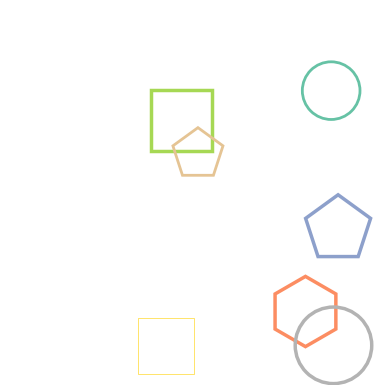[{"shape": "circle", "thickness": 2, "radius": 0.37, "center": [0.86, 0.765]}, {"shape": "hexagon", "thickness": 2.5, "radius": 0.46, "center": [0.793, 0.191]}, {"shape": "pentagon", "thickness": 2.5, "radius": 0.44, "center": [0.878, 0.405]}, {"shape": "square", "thickness": 2.5, "radius": 0.4, "center": [0.472, 0.688]}, {"shape": "square", "thickness": 0.5, "radius": 0.36, "center": [0.431, 0.101]}, {"shape": "pentagon", "thickness": 2, "radius": 0.34, "center": [0.514, 0.6]}, {"shape": "circle", "thickness": 2.5, "radius": 0.5, "center": [0.866, 0.103]}]